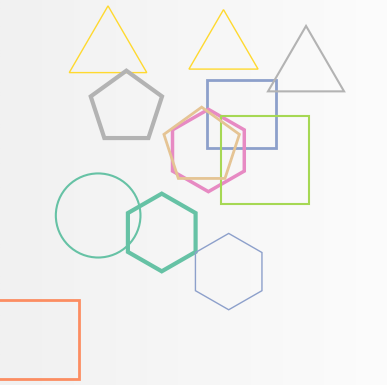[{"shape": "hexagon", "thickness": 3, "radius": 0.5, "center": [0.417, 0.396]}, {"shape": "circle", "thickness": 1.5, "radius": 0.55, "center": [0.253, 0.44]}, {"shape": "square", "thickness": 2, "radius": 0.52, "center": [0.1, 0.118]}, {"shape": "square", "thickness": 2, "radius": 0.44, "center": [0.623, 0.703]}, {"shape": "hexagon", "thickness": 1, "radius": 0.5, "center": [0.59, 0.295]}, {"shape": "hexagon", "thickness": 2.5, "radius": 0.53, "center": [0.538, 0.609]}, {"shape": "square", "thickness": 1.5, "radius": 0.57, "center": [0.683, 0.585]}, {"shape": "triangle", "thickness": 1, "radius": 0.58, "center": [0.279, 0.869]}, {"shape": "triangle", "thickness": 1, "radius": 0.51, "center": [0.577, 0.872]}, {"shape": "pentagon", "thickness": 2, "radius": 0.51, "center": [0.52, 0.619]}, {"shape": "pentagon", "thickness": 3, "radius": 0.48, "center": [0.326, 0.72]}, {"shape": "triangle", "thickness": 1.5, "radius": 0.57, "center": [0.79, 0.819]}]